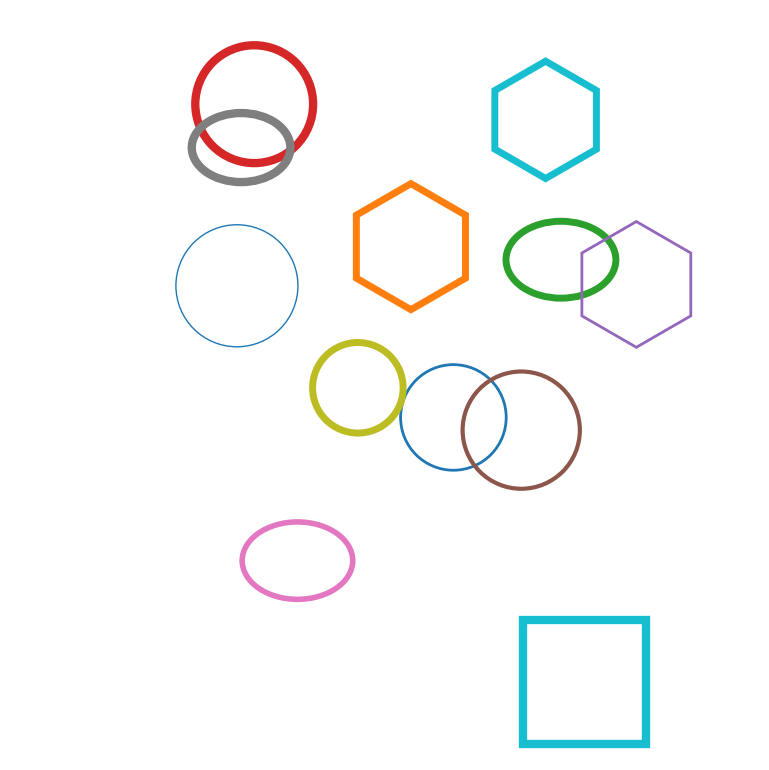[{"shape": "circle", "thickness": 0.5, "radius": 0.4, "center": [0.308, 0.629]}, {"shape": "circle", "thickness": 1, "radius": 0.34, "center": [0.589, 0.458]}, {"shape": "hexagon", "thickness": 2.5, "radius": 0.41, "center": [0.534, 0.68]}, {"shape": "oval", "thickness": 2.5, "radius": 0.36, "center": [0.729, 0.663]}, {"shape": "circle", "thickness": 3, "radius": 0.38, "center": [0.33, 0.865]}, {"shape": "hexagon", "thickness": 1, "radius": 0.41, "center": [0.826, 0.631]}, {"shape": "circle", "thickness": 1.5, "radius": 0.38, "center": [0.677, 0.441]}, {"shape": "oval", "thickness": 2, "radius": 0.36, "center": [0.386, 0.272]}, {"shape": "oval", "thickness": 3, "radius": 0.32, "center": [0.313, 0.808]}, {"shape": "circle", "thickness": 2.5, "radius": 0.29, "center": [0.465, 0.496]}, {"shape": "square", "thickness": 3, "radius": 0.4, "center": [0.759, 0.115]}, {"shape": "hexagon", "thickness": 2.5, "radius": 0.38, "center": [0.709, 0.844]}]